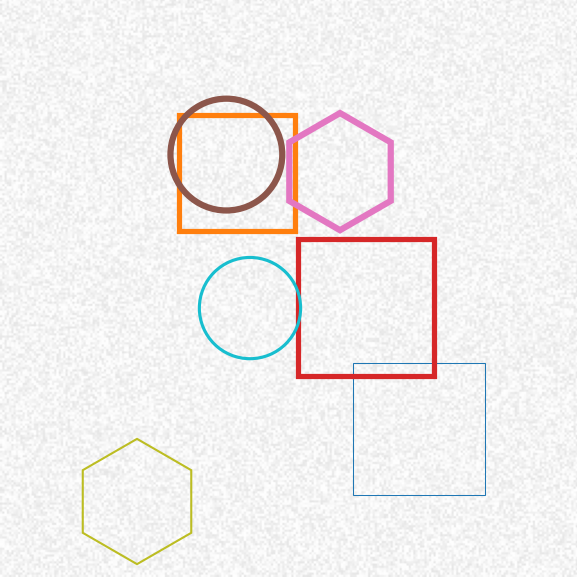[{"shape": "square", "thickness": 0.5, "radius": 0.57, "center": [0.726, 0.256]}, {"shape": "square", "thickness": 2.5, "radius": 0.5, "center": [0.41, 0.699]}, {"shape": "square", "thickness": 2.5, "radius": 0.59, "center": [0.634, 0.466]}, {"shape": "circle", "thickness": 3, "radius": 0.48, "center": [0.392, 0.731]}, {"shape": "hexagon", "thickness": 3, "radius": 0.51, "center": [0.589, 0.702]}, {"shape": "hexagon", "thickness": 1, "radius": 0.54, "center": [0.237, 0.131]}, {"shape": "circle", "thickness": 1.5, "radius": 0.44, "center": [0.433, 0.466]}]